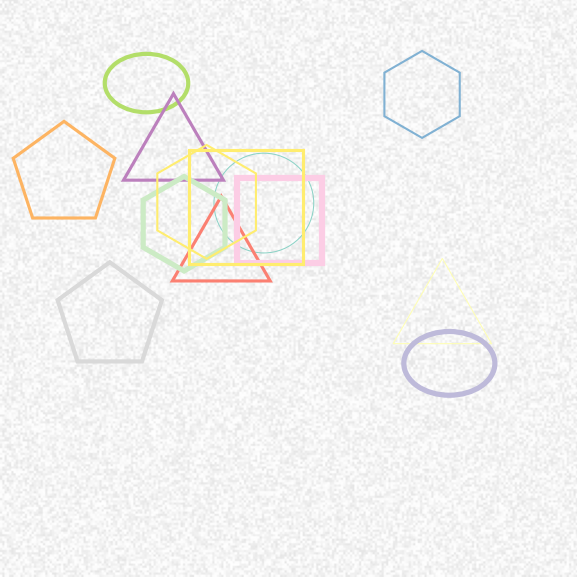[{"shape": "circle", "thickness": 0.5, "radius": 0.43, "center": [0.457, 0.648]}, {"shape": "triangle", "thickness": 0.5, "radius": 0.49, "center": [0.766, 0.453]}, {"shape": "oval", "thickness": 2.5, "radius": 0.39, "center": [0.778, 0.37]}, {"shape": "triangle", "thickness": 1.5, "radius": 0.49, "center": [0.383, 0.562]}, {"shape": "hexagon", "thickness": 1, "radius": 0.38, "center": [0.731, 0.836]}, {"shape": "pentagon", "thickness": 1.5, "radius": 0.46, "center": [0.111, 0.696]}, {"shape": "oval", "thickness": 2, "radius": 0.36, "center": [0.254, 0.855]}, {"shape": "square", "thickness": 3, "radius": 0.37, "center": [0.483, 0.618]}, {"shape": "pentagon", "thickness": 2, "radius": 0.47, "center": [0.19, 0.45]}, {"shape": "triangle", "thickness": 1.5, "radius": 0.5, "center": [0.3, 0.737]}, {"shape": "hexagon", "thickness": 2.5, "radius": 0.41, "center": [0.319, 0.612]}, {"shape": "square", "thickness": 1.5, "radius": 0.5, "center": [0.426, 0.641]}, {"shape": "hexagon", "thickness": 1, "radius": 0.49, "center": [0.358, 0.65]}]